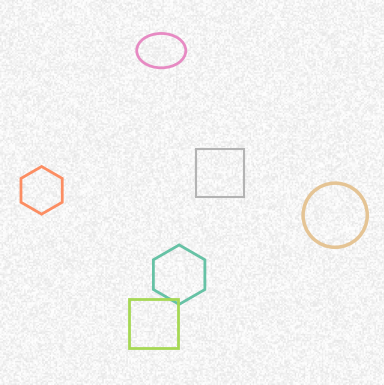[{"shape": "hexagon", "thickness": 2, "radius": 0.39, "center": [0.465, 0.287]}, {"shape": "hexagon", "thickness": 2, "radius": 0.31, "center": [0.108, 0.506]}, {"shape": "oval", "thickness": 2, "radius": 0.32, "center": [0.419, 0.868]}, {"shape": "square", "thickness": 2, "radius": 0.32, "center": [0.398, 0.16]}, {"shape": "circle", "thickness": 2.5, "radius": 0.42, "center": [0.871, 0.441]}, {"shape": "square", "thickness": 1.5, "radius": 0.31, "center": [0.571, 0.551]}]